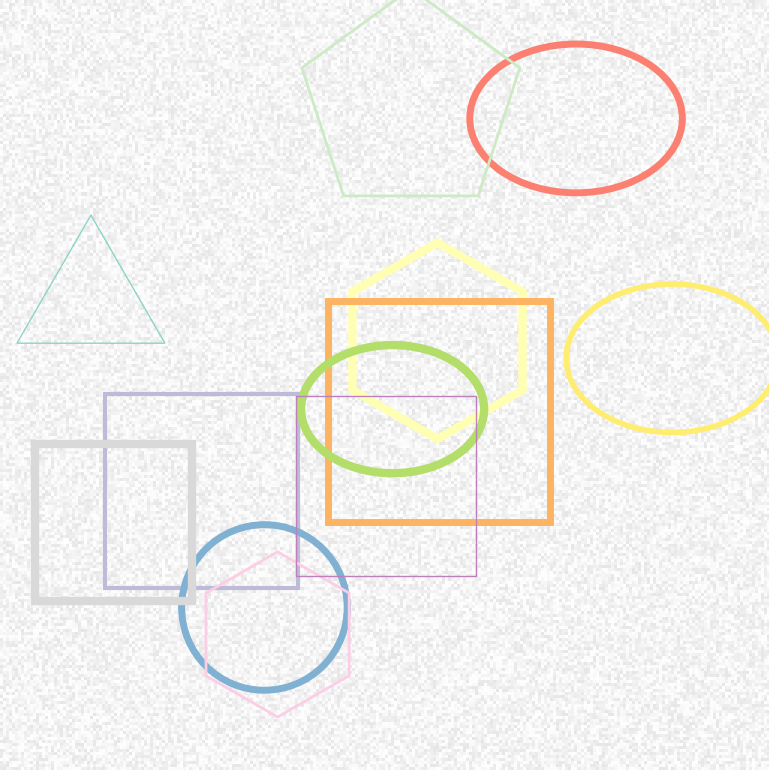[{"shape": "triangle", "thickness": 0.5, "radius": 0.55, "center": [0.118, 0.61]}, {"shape": "hexagon", "thickness": 3, "radius": 0.64, "center": [0.568, 0.557]}, {"shape": "square", "thickness": 1.5, "radius": 0.63, "center": [0.262, 0.363]}, {"shape": "oval", "thickness": 2.5, "radius": 0.69, "center": [0.748, 0.846]}, {"shape": "circle", "thickness": 2.5, "radius": 0.54, "center": [0.343, 0.211]}, {"shape": "square", "thickness": 2.5, "radius": 0.72, "center": [0.57, 0.465]}, {"shape": "oval", "thickness": 3, "radius": 0.59, "center": [0.51, 0.469]}, {"shape": "hexagon", "thickness": 1, "radius": 0.54, "center": [0.36, 0.176]}, {"shape": "square", "thickness": 3, "radius": 0.51, "center": [0.148, 0.321]}, {"shape": "square", "thickness": 0.5, "radius": 0.58, "center": [0.502, 0.369]}, {"shape": "pentagon", "thickness": 1, "radius": 0.74, "center": [0.534, 0.866]}, {"shape": "oval", "thickness": 2, "radius": 0.69, "center": [0.873, 0.535]}]